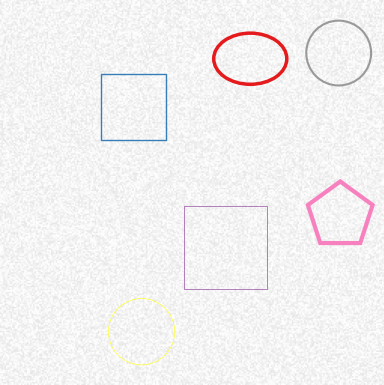[{"shape": "oval", "thickness": 2.5, "radius": 0.47, "center": [0.65, 0.847]}, {"shape": "square", "thickness": 1, "radius": 0.43, "center": [0.347, 0.722]}, {"shape": "square", "thickness": 0.5, "radius": 0.54, "center": [0.585, 0.356]}, {"shape": "circle", "thickness": 0.5, "radius": 0.43, "center": [0.368, 0.138]}, {"shape": "pentagon", "thickness": 3, "radius": 0.44, "center": [0.884, 0.44]}, {"shape": "circle", "thickness": 1.5, "radius": 0.42, "center": [0.88, 0.862]}]